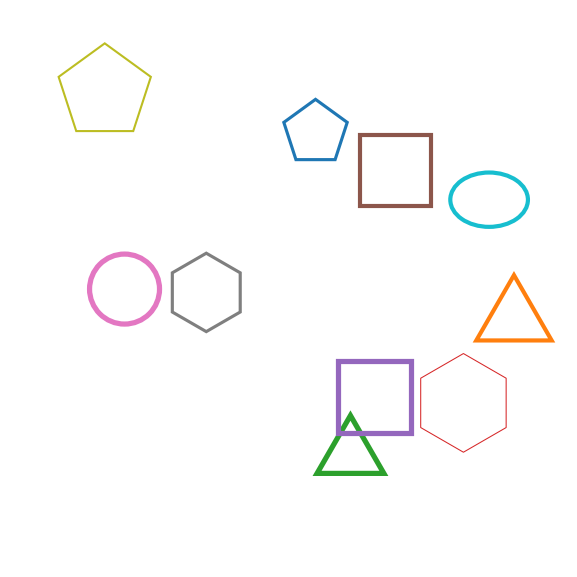[{"shape": "pentagon", "thickness": 1.5, "radius": 0.29, "center": [0.546, 0.769]}, {"shape": "triangle", "thickness": 2, "radius": 0.38, "center": [0.89, 0.447]}, {"shape": "triangle", "thickness": 2.5, "radius": 0.33, "center": [0.607, 0.213]}, {"shape": "hexagon", "thickness": 0.5, "radius": 0.43, "center": [0.802, 0.302]}, {"shape": "square", "thickness": 2.5, "radius": 0.31, "center": [0.648, 0.312]}, {"shape": "square", "thickness": 2, "radius": 0.31, "center": [0.685, 0.704]}, {"shape": "circle", "thickness": 2.5, "radius": 0.3, "center": [0.216, 0.499]}, {"shape": "hexagon", "thickness": 1.5, "radius": 0.34, "center": [0.357, 0.493]}, {"shape": "pentagon", "thickness": 1, "radius": 0.42, "center": [0.181, 0.84]}, {"shape": "oval", "thickness": 2, "radius": 0.34, "center": [0.847, 0.653]}]